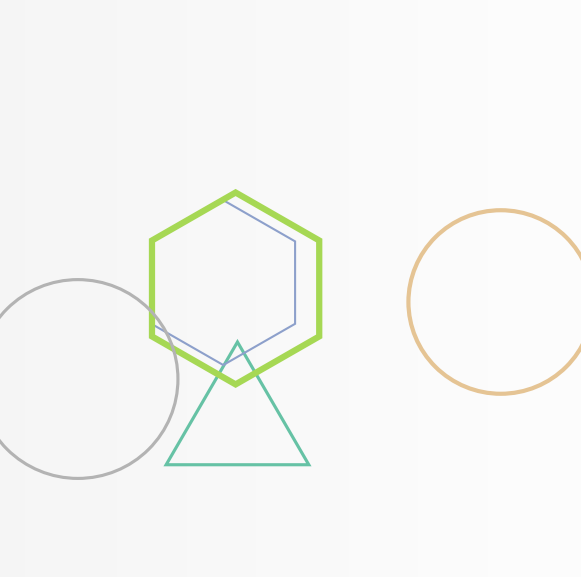[{"shape": "triangle", "thickness": 1.5, "radius": 0.71, "center": [0.409, 0.265]}, {"shape": "hexagon", "thickness": 1, "radius": 0.71, "center": [0.384, 0.51]}, {"shape": "hexagon", "thickness": 3, "radius": 0.83, "center": [0.405, 0.5]}, {"shape": "circle", "thickness": 2, "radius": 0.79, "center": [0.862, 0.476]}, {"shape": "circle", "thickness": 1.5, "radius": 0.86, "center": [0.134, 0.343]}]